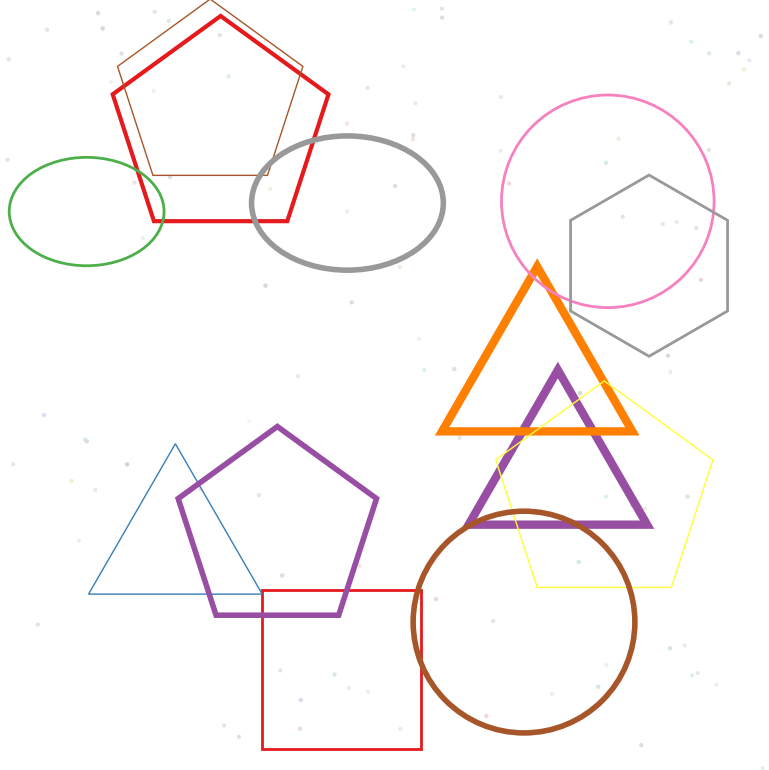[{"shape": "pentagon", "thickness": 1.5, "radius": 0.74, "center": [0.286, 0.832]}, {"shape": "square", "thickness": 1, "radius": 0.52, "center": [0.443, 0.13]}, {"shape": "triangle", "thickness": 0.5, "radius": 0.65, "center": [0.228, 0.294]}, {"shape": "oval", "thickness": 1, "radius": 0.5, "center": [0.113, 0.725]}, {"shape": "pentagon", "thickness": 2, "radius": 0.68, "center": [0.36, 0.311]}, {"shape": "triangle", "thickness": 3, "radius": 0.67, "center": [0.724, 0.386]}, {"shape": "triangle", "thickness": 3, "radius": 0.71, "center": [0.698, 0.511]}, {"shape": "pentagon", "thickness": 0.5, "radius": 0.74, "center": [0.785, 0.357]}, {"shape": "circle", "thickness": 2, "radius": 0.72, "center": [0.681, 0.192]}, {"shape": "pentagon", "thickness": 0.5, "radius": 0.63, "center": [0.273, 0.875]}, {"shape": "circle", "thickness": 1, "radius": 0.69, "center": [0.789, 0.739]}, {"shape": "hexagon", "thickness": 1, "radius": 0.59, "center": [0.843, 0.655]}, {"shape": "oval", "thickness": 2, "radius": 0.62, "center": [0.451, 0.736]}]